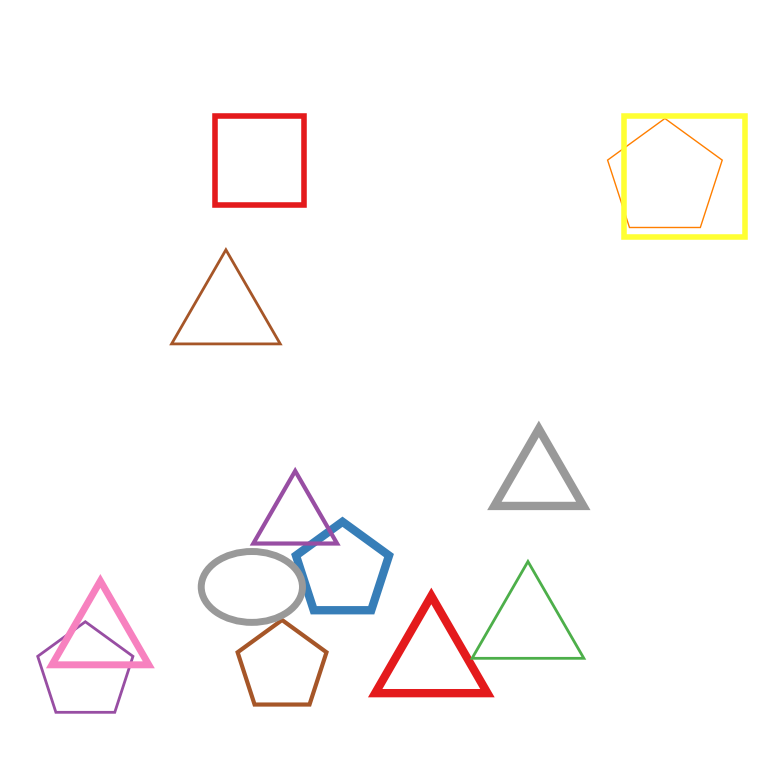[{"shape": "square", "thickness": 2, "radius": 0.29, "center": [0.337, 0.792]}, {"shape": "triangle", "thickness": 3, "radius": 0.42, "center": [0.56, 0.142]}, {"shape": "pentagon", "thickness": 3, "radius": 0.32, "center": [0.445, 0.259]}, {"shape": "triangle", "thickness": 1, "radius": 0.42, "center": [0.686, 0.187]}, {"shape": "triangle", "thickness": 1.5, "radius": 0.31, "center": [0.383, 0.326]}, {"shape": "pentagon", "thickness": 1, "radius": 0.33, "center": [0.111, 0.128]}, {"shape": "pentagon", "thickness": 0.5, "radius": 0.39, "center": [0.864, 0.768]}, {"shape": "square", "thickness": 2, "radius": 0.39, "center": [0.889, 0.771]}, {"shape": "pentagon", "thickness": 1.5, "radius": 0.3, "center": [0.366, 0.134]}, {"shape": "triangle", "thickness": 1, "radius": 0.41, "center": [0.293, 0.594]}, {"shape": "triangle", "thickness": 2.5, "radius": 0.36, "center": [0.13, 0.173]}, {"shape": "oval", "thickness": 2.5, "radius": 0.33, "center": [0.327, 0.238]}, {"shape": "triangle", "thickness": 3, "radius": 0.33, "center": [0.7, 0.376]}]